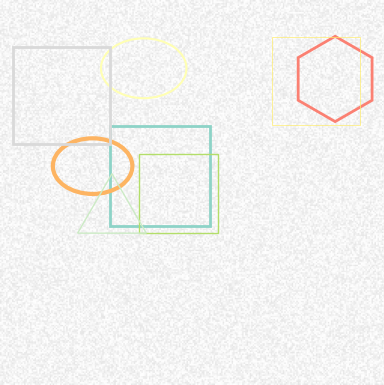[{"shape": "square", "thickness": 2, "radius": 0.65, "center": [0.415, 0.543]}, {"shape": "oval", "thickness": 1.5, "radius": 0.56, "center": [0.373, 0.823]}, {"shape": "hexagon", "thickness": 2, "radius": 0.55, "center": [0.87, 0.795]}, {"shape": "oval", "thickness": 3, "radius": 0.52, "center": [0.241, 0.568]}, {"shape": "square", "thickness": 1, "radius": 0.51, "center": [0.464, 0.498]}, {"shape": "square", "thickness": 2, "radius": 0.63, "center": [0.16, 0.751]}, {"shape": "triangle", "thickness": 1, "radius": 0.51, "center": [0.291, 0.446]}, {"shape": "square", "thickness": 0.5, "radius": 0.57, "center": [0.82, 0.789]}]